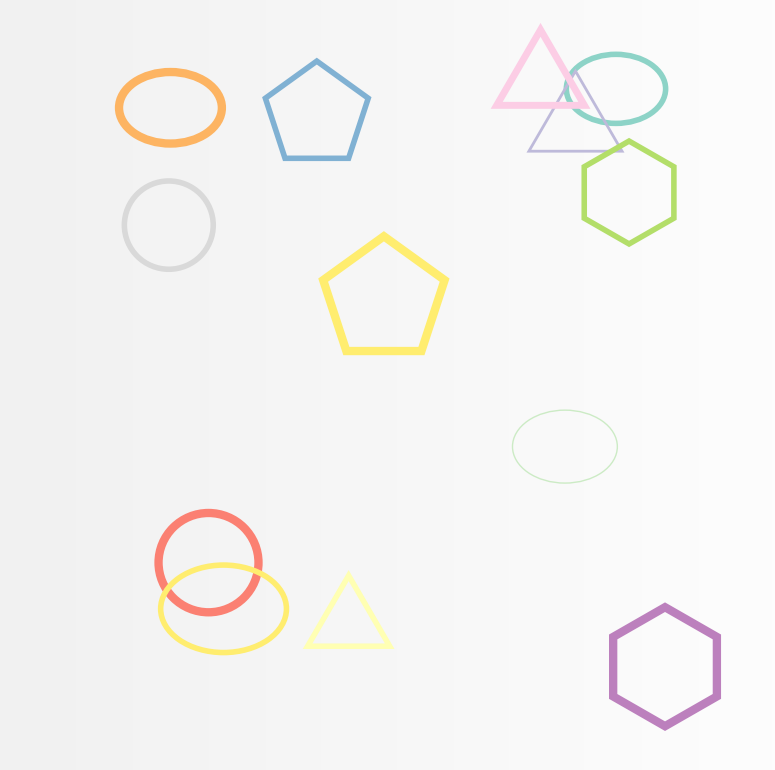[{"shape": "oval", "thickness": 2, "radius": 0.32, "center": [0.795, 0.885]}, {"shape": "triangle", "thickness": 2, "radius": 0.31, "center": [0.45, 0.191]}, {"shape": "triangle", "thickness": 1, "radius": 0.35, "center": [0.743, 0.838]}, {"shape": "circle", "thickness": 3, "radius": 0.32, "center": [0.269, 0.269]}, {"shape": "pentagon", "thickness": 2, "radius": 0.35, "center": [0.409, 0.851]}, {"shape": "oval", "thickness": 3, "radius": 0.33, "center": [0.22, 0.86]}, {"shape": "hexagon", "thickness": 2, "radius": 0.33, "center": [0.812, 0.75]}, {"shape": "triangle", "thickness": 2.5, "radius": 0.33, "center": [0.697, 0.896]}, {"shape": "circle", "thickness": 2, "radius": 0.29, "center": [0.218, 0.708]}, {"shape": "hexagon", "thickness": 3, "radius": 0.39, "center": [0.858, 0.134]}, {"shape": "oval", "thickness": 0.5, "radius": 0.34, "center": [0.729, 0.42]}, {"shape": "oval", "thickness": 2, "radius": 0.41, "center": [0.288, 0.209]}, {"shape": "pentagon", "thickness": 3, "radius": 0.41, "center": [0.495, 0.611]}]